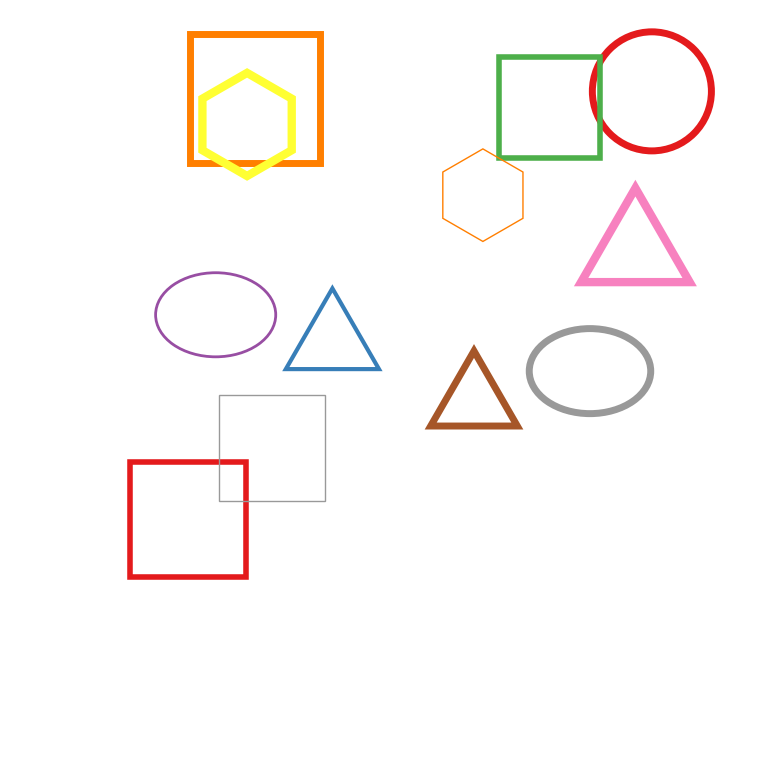[{"shape": "circle", "thickness": 2.5, "radius": 0.39, "center": [0.847, 0.881]}, {"shape": "square", "thickness": 2, "radius": 0.38, "center": [0.244, 0.325]}, {"shape": "triangle", "thickness": 1.5, "radius": 0.35, "center": [0.432, 0.556]}, {"shape": "square", "thickness": 2, "radius": 0.33, "center": [0.714, 0.86]}, {"shape": "oval", "thickness": 1, "radius": 0.39, "center": [0.28, 0.591]}, {"shape": "square", "thickness": 2.5, "radius": 0.42, "center": [0.331, 0.872]}, {"shape": "hexagon", "thickness": 0.5, "radius": 0.3, "center": [0.627, 0.747]}, {"shape": "hexagon", "thickness": 3, "radius": 0.33, "center": [0.321, 0.838]}, {"shape": "triangle", "thickness": 2.5, "radius": 0.32, "center": [0.616, 0.479]}, {"shape": "triangle", "thickness": 3, "radius": 0.41, "center": [0.825, 0.674]}, {"shape": "oval", "thickness": 2.5, "radius": 0.39, "center": [0.766, 0.518]}, {"shape": "square", "thickness": 0.5, "radius": 0.34, "center": [0.353, 0.418]}]